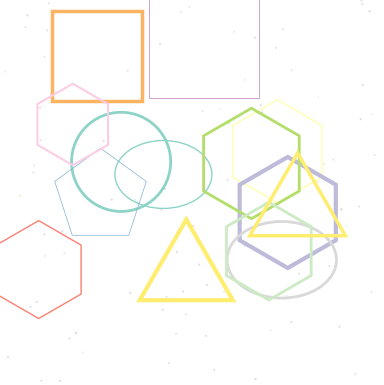[{"shape": "circle", "thickness": 2, "radius": 0.64, "center": [0.315, 0.58]}, {"shape": "oval", "thickness": 1, "radius": 0.63, "center": [0.424, 0.547]}, {"shape": "hexagon", "thickness": 1, "radius": 0.67, "center": [0.72, 0.607]}, {"shape": "hexagon", "thickness": 3, "radius": 0.72, "center": [0.747, 0.448]}, {"shape": "hexagon", "thickness": 1, "radius": 0.64, "center": [0.1, 0.3]}, {"shape": "pentagon", "thickness": 0.5, "radius": 0.63, "center": [0.261, 0.49]}, {"shape": "square", "thickness": 2.5, "radius": 0.58, "center": [0.252, 0.855]}, {"shape": "hexagon", "thickness": 2, "radius": 0.72, "center": [0.653, 0.575]}, {"shape": "hexagon", "thickness": 1.5, "radius": 0.53, "center": [0.189, 0.677]}, {"shape": "oval", "thickness": 2, "radius": 0.71, "center": [0.732, 0.325]}, {"shape": "square", "thickness": 0.5, "radius": 0.71, "center": [0.53, 0.887]}, {"shape": "hexagon", "thickness": 2, "radius": 0.63, "center": [0.698, 0.348]}, {"shape": "triangle", "thickness": 2.5, "radius": 0.72, "center": [0.773, 0.459]}, {"shape": "triangle", "thickness": 3, "radius": 0.7, "center": [0.484, 0.29]}]